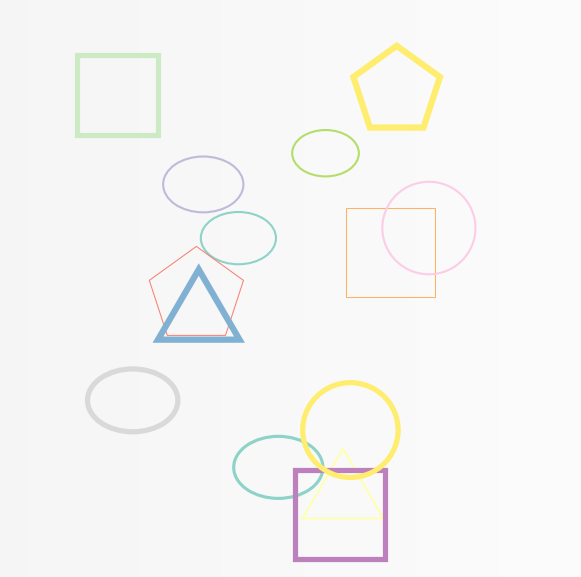[{"shape": "oval", "thickness": 1, "radius": 0.32, "center": [0.41, 0.587]}, {"shape": "oval", "thickness": 1.5, "radius": 0.38, "center": [0.479, 0.19]}, {"shape": "triangle", "thickness": 1, "radius": 0.4, "center": [0.59, 0.142]}, {"shape": "oval", "thickness": 1, "radius": 0.35, "center": [0.35, 0.68]}, {"shape": "pentagon", "thickness": 0.5, "radius": 0.43, "center": [0.338, 0.487]}, {"shape": "triangle", "thickness": 3, "radius": 0.4, "center": [0.342, 0.451]}, {"shape": "square", "thickness": 0.5, "radius": 0.38, "center": [0.671, 0.562]}, {"shape": "oval", "thickness": 1, "radius": 0.29, "center": [0.56, 0.734]}, {"shape": "circle", "thickness": 1, "radius": 0.4, "center": [0.738, 0.604]}, {"shape": "oval", "thickness": 2.5, "radius": 0.39, "center": [0.228, 0.306]}, {"shape": "square", "thickness": 2.5, "radius": 0.39, "center": [0.585, 0.107]}, {"shape": "square", "thickness": 2.5, "radius": 0.35, "center": [0.202, 0.835]}, {"shape": "circle", "thickness": 2.5, "radius": 0.41, "center": [0.603, 0.254]}, {"shape": "pentagon", "thickness": 3, "radius": 0.39, "center": [0.682, 0.842]}]